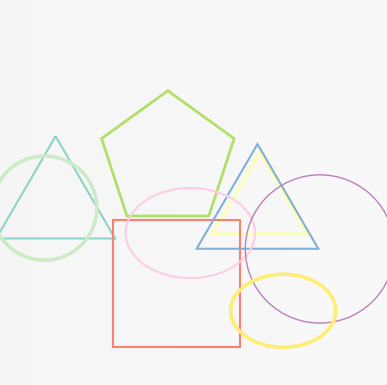[{"shape": "triangle", "thickness": 1.5, "radius": 0.89, "center": [0.144, 0.469]}, {"shape": "triangle", "thickness": 2, "radius": 0.71, "center": [0.671, 0.463]}, {"shape": "square", "thickness": 1.5, "radius": 0.82, "center": [0.455, 0.265]}, {"shape": "triangle", "thickness": 1.5, "radius": 0.91, "center": [0.664, 0.445]}, {"shape": "pentagon", "thickness": 2, "radius": 0.9, "center": [0.433, 0.585]}, {"shape": "oval", "thickness": 1.5, "radius": 0.84, "center": [0.491, 0.395]}, {"shape": "circle", "thickness": 1, "radius": 0.96, "center": [0.826, 0.353]}, {"shape": "circle", "thickness": 2.5, "radius": 0.68, "center": [0.115, 0.459]}, {"shape": "oval", "thickness": 2.5, "radius": 0.68, "center": [0.731, 0.193]}]